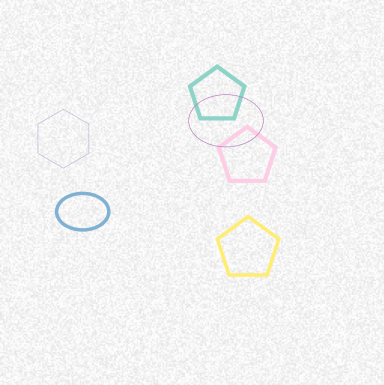[{"shape": "pentagon", "thickness": 3, "radius": 0.37, "center": [0.564, 0.753]}, {"shape": "hexagon", "thickness": 0.5, "radius": 0.38, "center": [0.165, 0.64]}, {"shape": "oval", "thickness": 2.5, "radius": 0.34, "center": [0.215, 0.45]}, {"shape": "pentagon", "thickness": 3, "radius": 0.39, "center": [0.642, 0.593]}, {"shape": "oval", "thickness": 0.5, "radius": 0.49, "center": [0.587, 0.686]}, {"shape": "pentagon", "thickness": 2.5, "radius": 0.42, "center": [0.644, 0.353]}]